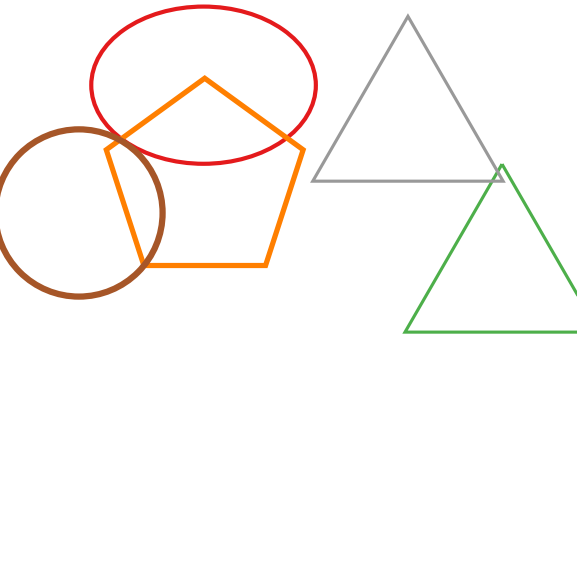[{"shape": "oval", "thickness": 2, "radius": 0.97, "center": [0.352, 0.852]}, {"shape": "triangle", "thickness": 1.5, "radius": 0.97, "center": [0.869, 0.521]}, {"shape": "pentagon", "thickness": 2.5, "radius": 0.9, "center": [0.354, 0.684]}, {"shape": "circle", "thickness": 3, "radius": 0.72, "center": [0.137, 0.63]}, {"shape": "triangle", "thickness": 1.5, "radius": 0.95, "center": [0.706, 0.781]}]